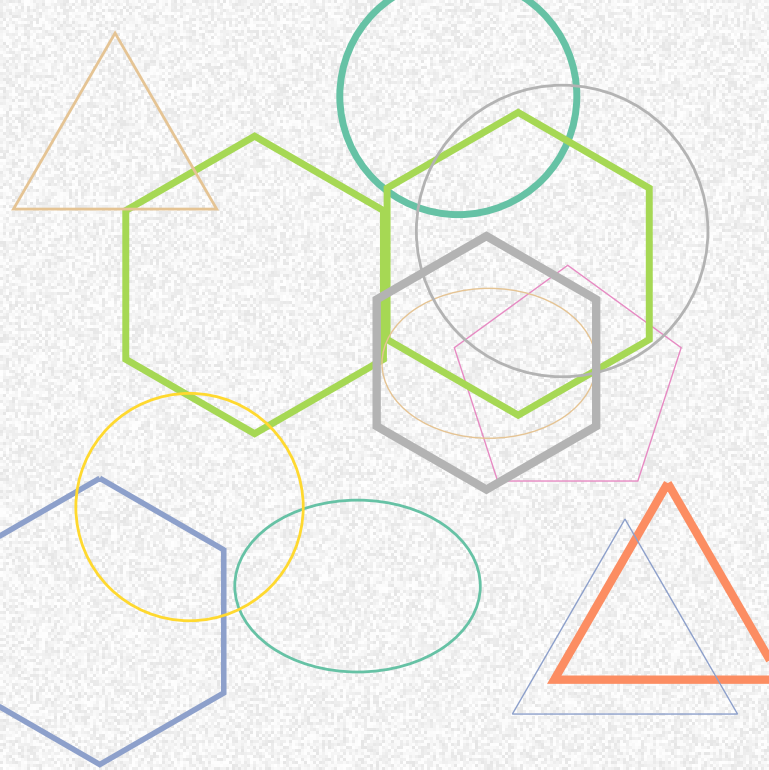[{"shape": "oval", "thickness": 1, "radius": 0.8, "center": [0.464, 0.239]}, {"shape": "circle", "thickness": 2.5, "radius": 0.77, "center": [0.595, 0.875]}, {"shape": "triangle", "thickness": 3, "radius": 0.85, "center": [0.867, 0.202]}, {"shape": "hexagon", "thickness": 2, "radius": 0.93, "center": [0.13, 0.193]}, {"shape": "triangle", "thickness": 0.5, "radius": 0.84, "center": [0.812, 0.157]}, {"shape": "pentagon", "thickness": 0.5, "radius": 0.77, "center": [0.737, 0.501]}, {"shape": "hexagon", "thickness": 2.5, "radius": 0.97, "center": [0.331, 0.63]}, {"shape": "hexagon", "thickness": 2.5, "radius": 0.98, "center": [0.673, 0.657]}, {"shape": "circle", "thickness": 1, "radius": 0.74, "center": [0.246, 0.341]}, {"shape": "triangle", "thickness": 1, "radius": 0.76, "center": [0.149, 0.805]}, {"shape": "oval", "thickness": 0.5, "radius": 0.7, "center": [0.635, 0.528]}, {"shape": "circle", "thickness": 1, "radius": 0.95, "center": [0.73, 0.7]}, {"shape": "hexagon", "thickness": 3, "radius": 0.82, "center": [0.632, 0.529]}]